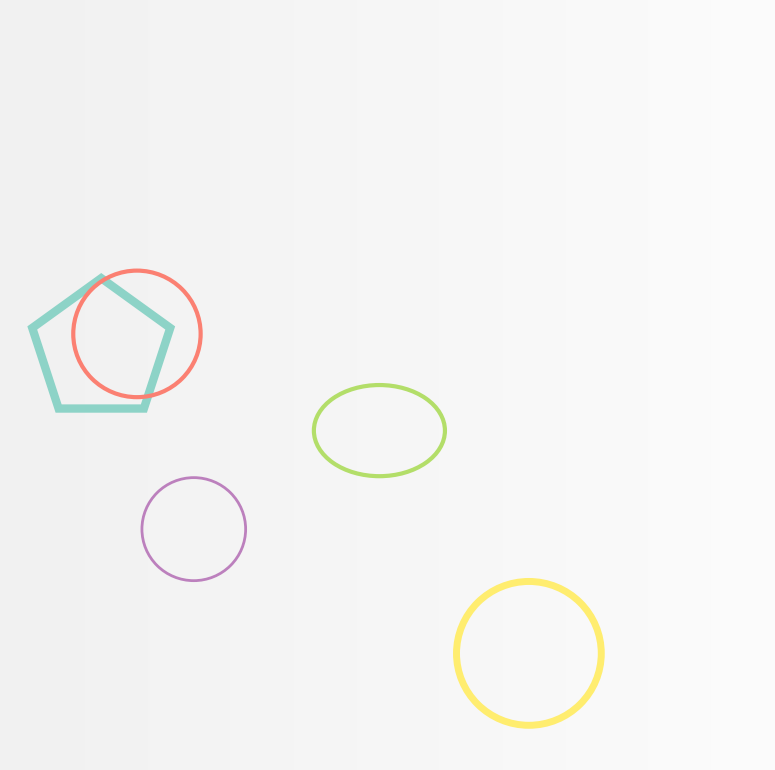[{"shape": "pentagon", "thickness": 3, "radius": 0.47, "center": [0.131, 0.545]}, {"shape": "circle", "thickness": 1.5, "radius": 0.41, "center": [0.177, 0.566]}, {"shape": "oval", "thickness": 1.5, "radius": 0.42, "center": [0.49, 0.441]}, {"shape": "circle", "thickness": 1, "radius": 0.33, "center": [0.25, 0.313]}, {"shape": "circle", "thickness": 2.5, "radius": 0.47, "center": [0.682, 0.151]}]